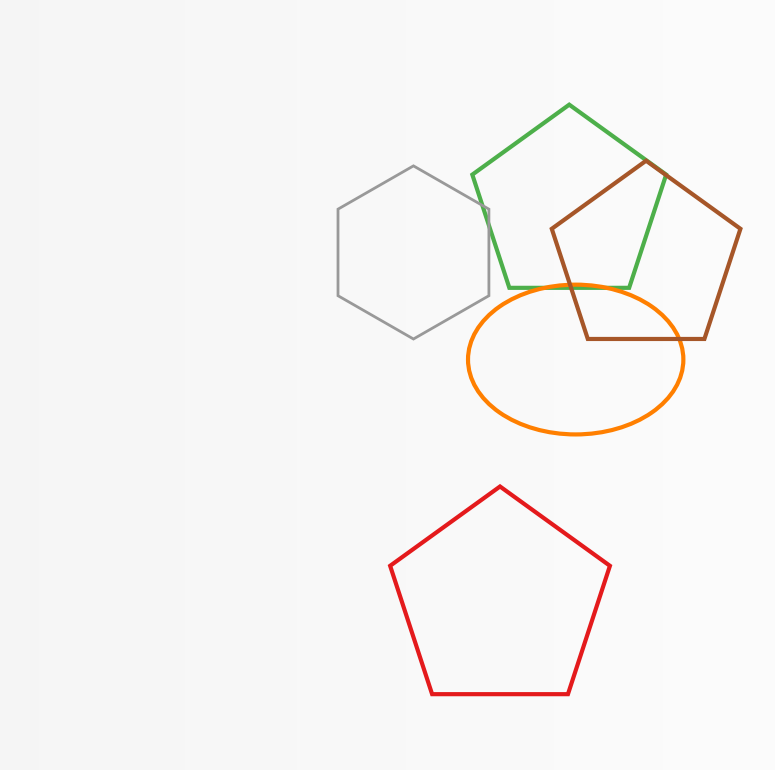[{"shape": "pentagon", "thickness": 1.5, "radius": 0.75, "center": [0.645, 0.219]}, {"shape": "pentagon", "thickness": 1.5, "radius": 0.66, "center": [0.735, 0.733]}, {"shape": "oval", "thickness": 1.5, "radius": 0.69, "center": [0.743, 0.533]}, {"shape": "pentagon", "thickness": 1.5, "radius": 0.64, "center": [0.834, 0.663]}, {"shape": "hexagon", "thickness": 1, "radius": 0.56, "center": [0.533, 0.672]}]